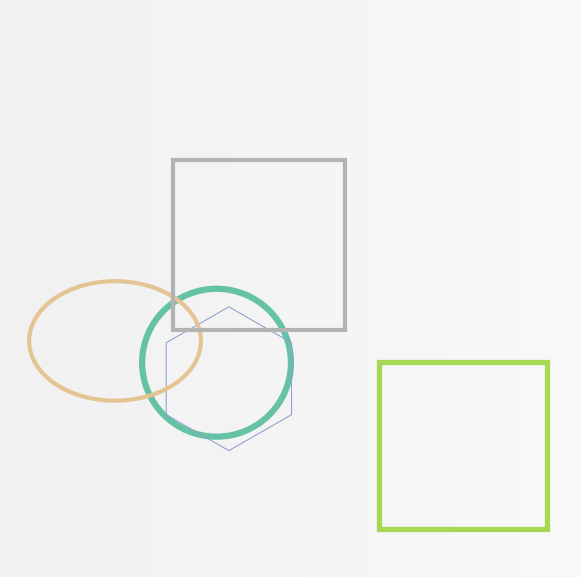[{"shape": "circle", "thickness": 3, "radius": 0.64, "center": [0.373, 0.371]}, {"shape": "hexagon", "thickness": 0.5, "radius": 0.62, "center": [0.394, 0.343]}, {"shape": "square", "thickness": 2.5, "radius": 0.72, "center": [0.796, 0.227]}, {"shape": "oval", "thickness": 2, "radius": 0.74, "center": [0.198, 0.409]}, {"shape": "square", "thickness": 2, "radius": 0.74, "center": [0.446, 0.575]}]